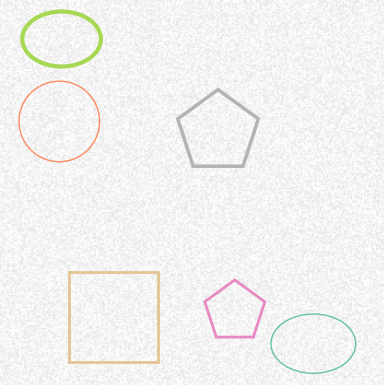[{"shape": "oval", "thickness": 1, "radius": 0.55, "center": [0.814, 0.107]}, {"shape": "circle", "thickness": 1, "radius": 0.52, "center": [0.154, 0.685]}, {"shape": "pentagon", "thickness": 2, "radius": 0.41, "center": [0.61, 0.191]}, {"shape": "oval", "thickness": 3, "radius": 0.51, "center": [0.16, 0.899]}, {"shape": "square", "thickness": 2, "radius": 0.58, "center": [0.295, 0.177]}, {"shape": "pentagon", "thickness": 2.5, "radius": 0.55, "center": [0.566, 0.657]}]